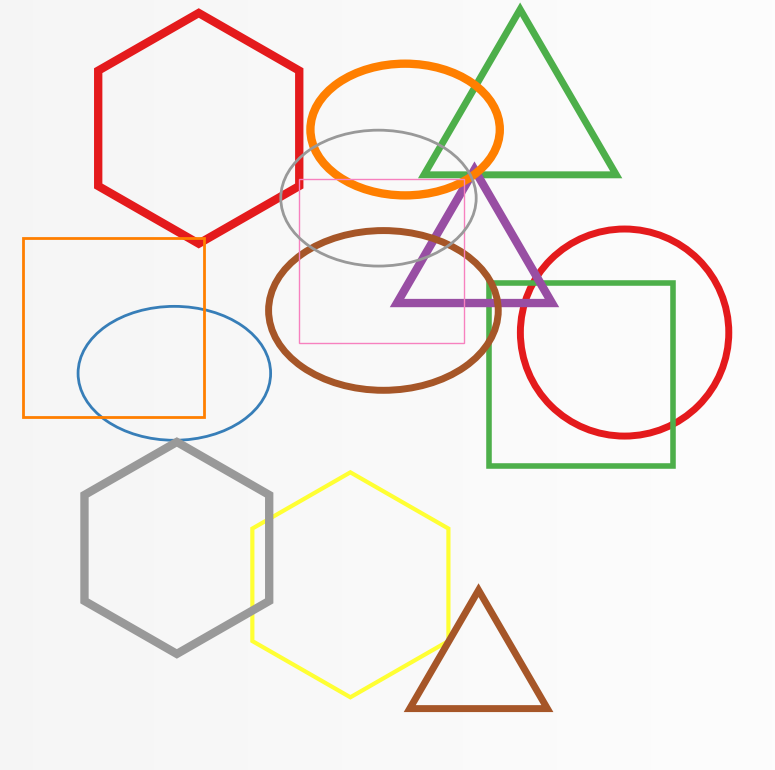[{"shape": "hexagon", "thickness": 3, "radius": 0.75, "center": [0.256, 0.833]}, {"shape": "circle", "thickness": 2.5, "radius": 0.67, "center": [0.806, 0.568]}, {"shape": "oval", "thickness": 1, "radius": 0.62, "center": [0.225, 0.515]}, {"shape": "triangle", "thickness": 2.5, "radius": 0.72, "center": [0.671, 0.845]}, {"shape": "square", "thickness": 2, "radius": 0.59, "center": [0.75, 0.513]}, {"shape": "triangle", "thickness": 3, "radius": 0.58, "center": [0.612, 0.664]}, {"shape": "oval", "thickness": 3, "radius": 0.61, "center": [0.523, 0.832]}, {"shape": "square", "thickness": 1, "radius": 0.58, "center": [0.146, 0.575]}, {"shape": "hexagon", "thickness": 1.5, "radius": 0.73, "center": [0.452, 0.241]}, {"shape": "triangle", "thickness": 2.5, "radius": 0.51, "center": [0.617, 0.131]}, {"shape": "oval", "thickness": 2.5, "radius": 0.74, "center": [0.495, 0.597]}, {"shape": "square", "thickness": 0.5, "radius": 0.53, "center": [0.492, 0.661]}, {"shape": "oval", "thickness": 1, "radius": 0.63, "center": [0.488, 0.743]}, {"shape": "hexagon", "thickness": 3, "radius": 0.69, "center": [0.228, 0.288]}]